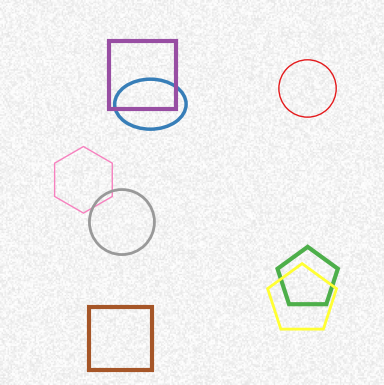[{"shape": "circle", "thickness": 1, "radius": 0.37, "center": [0.799, 0.77]}, {"shape": "oval", "thickness": 2.5, "radius": 0.46, "center": [0.391, 0.729]}, {"shape": "pentagon", "thickness": 3, "radius": 0.41, "center": [0.799, 0.276]}, {"shape": "square", "thickness": 3, "radius": 0.44, "center": [0.37, 0.805]}, {"shape": "pentagon", "thickness": 2, "radius": 0.47, "center": [0.785, 0.221]}, {"shape": "square", "thickness": 3, "radius": 0.41, "center": [0.313, 0.12]}, {"shape": "hexagon", "thickness": 1, "radius": 0.43, "center": [0.217, 0.533]}, {"shape": "circle", "thickness": 2, "radius": 0.42, "center": [0.317, 0.423]}]